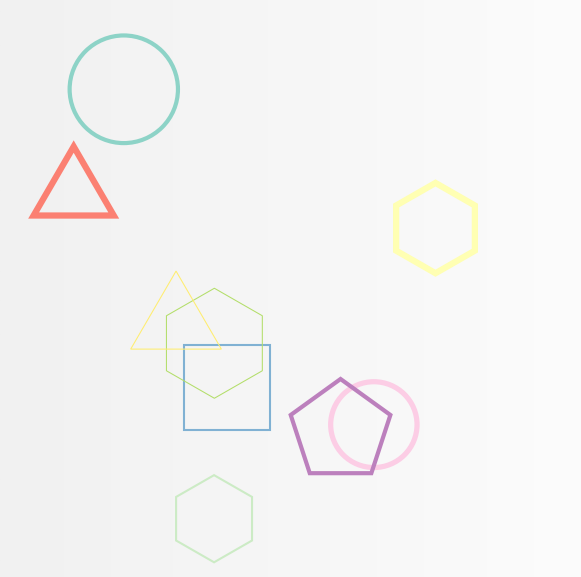[{"shape": "circle", "thickness": 2, "radius": 0.47, "center": [0.213, 0.845]}, {"shape": "hexagon", "thickness": 3, "radius": 0.39, "center": [0.749, 0.604]}, {"shape": "triangle", "thickness": 3, "radius": 0.4, "center": [0.127, 0.666]}, {"shape": "square", "thickness": 1, "radius": 0.37, "center": [0.391, 0.328]}, {"shape": "hexagon", "thickness": 0.5, "radius": 0.48, "center": [0.369, 0.405]}, {"shape": "circle", "thickness": 2.5, "radius": 0.37, "center": [0.643, 0.264]}, {"shape": "pentagon", "thickness": 2, "radius": 0.45, "center": [0.586, 0.253]}, {"shape": "hexagon", "thickness": 1, "radius": 0.38, "center": [0.368, 0.101]}, {"shape": "triangle", "thickness": 0.5, "radius": 0.45, "center": [0.303, 0.44]}]